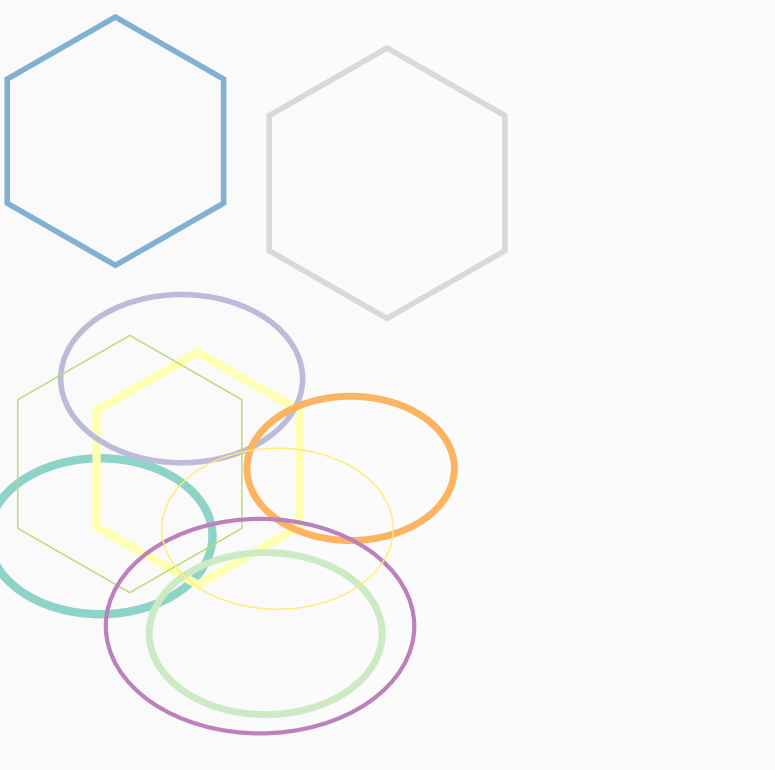[{"shape": "oval", "thickness": 3, "radius": 0.72, "center": [0.129, 0.304]}, {"shape": "hexagon", "thickness": 3, "radius": 0.75, "center": [0.255, 0.391]}, {"shape": "oval", "thickness": 2, "radius": 0.78, "center": [0.234, 0.508]}, {"shape": "hexagon", "thickness": 2, "radius": 0.81, "center": [0.149, 0.817]}, {"shape": "oval", "thickness": 2.5, "radius": 0.67, "center": [0.452, 0.392]}, {"shape": "hexagon", "thickness": 0.5, "radius": 0.83, "center": [0.168, 0.397]}, {"shape": "hexagon", "thickness": 2, "radius": 0.88, "center": [0.499, 0.762]}, {"shape": "oval", "thickness": 1.5, "radius": 0.99, "center": [0.336, 0.187]}, {"shape": "oval", "thickness": 2.5, "radius": 0.75, "center": [0.343, 0.177]}, {"shape": "oval", "thickness": 0.5, "radius": 0.75, "center": [0.358, 0.313]}]